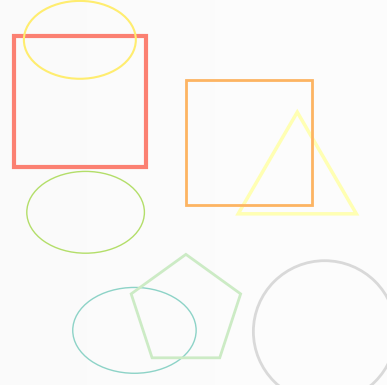[{"shape": "oval", "thickness": 1, "radius": 0.8, "center": [0.347, 0.142]}, {"shape": "triangle", "thickness": 2.5, "radius": 0.88, "center": [0.767, 0.533]}, {"shape": "square", "thickness": 3, "radius": 0.85, "center": [0.207, 0.737]}, {"shape": "square", "thickness": 2, "radius": 0.81, "center": [0.642, 0.629]}, {"shape": "oval", "thickness": 1, "radius": 0.76, "center": [0.221, 0.449]}, {"shape": "circle", "thickness": 2, "radius": 0.92, "center": [0.838, 0.139]}, {"shape": "pentagon", "thickness": 2, "radius": 0.74, "center": [0.48, 0.191]}, {"shape": "oval", "thickness": 1.5, "radius": 0.72, "center": [0.206, 0.897]}]